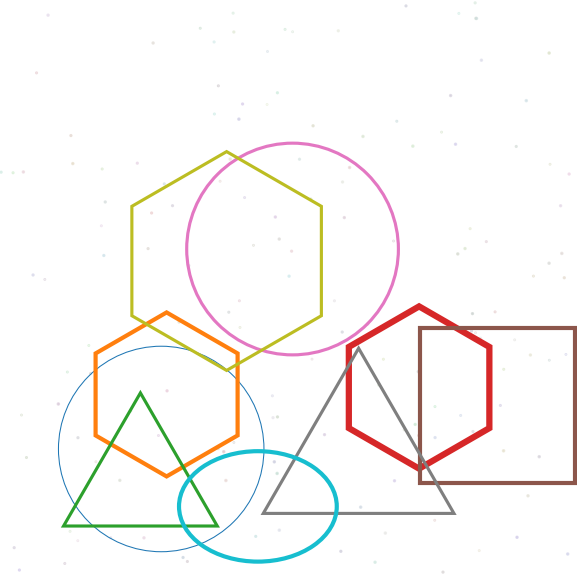[{"shape": "circle", "thickness": 0.5, "radius": 0.89, "center": [0.279, 0.222]}, {"shape": "hexagon", "thickness": 2, "radius": 0.71, "center": [0.288, 0.316]}, {"shape": "triangle", "thickness": 1.5, "radius": 0.77, "center": [0.243, 0.165]}, {"shape": "hexagon", "thickness": 3, "radius": 0.7, "center": [0.726, 0.328]}, {"shape": "square", "thickness": 2, "radius": 0.67, "center": [0.861, 0.297]}, {"shape": "circle", "thickness": 1.5, "radius": 0.92, "center": [0.507, 0.568]}, {"shape": "triangle", "thickness": 1.5, "radius": 0.95, "center": [0.621, 0.205]}, {"shape": "hexagon", "thickness": 1.5, "radius": 0.95, "center": [0.392, 0.547]}, {"shape": "oval", "thickness": 2, "radius": 0.68, "center": [0.447, 0.122]}]